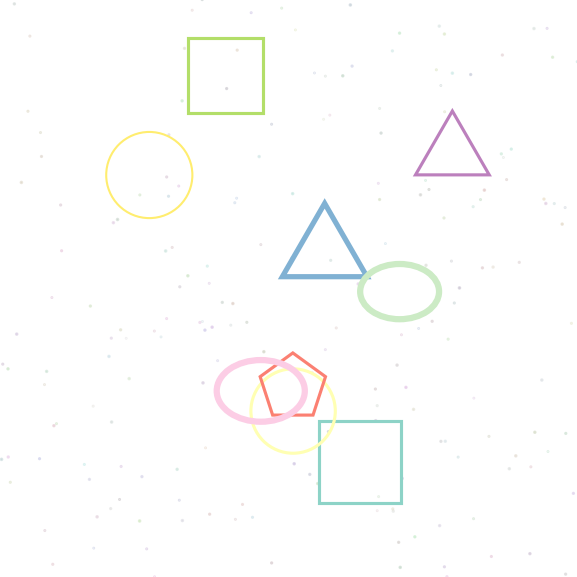[{"shape": "square", "thickness": 1.5, "radius": 0.35, "center": [0.624, 0.199]}, {"shape": "circle", "thickness": 1.5, "radius": 0.37, "center": [0.508, 0.287]}, {"shape": "pentagon", "thickness": 1.5, "radius": 0.3, "center": [0.507, 0.329]}, {"shape": "triangle", "thickness": 2.5, "radius": 0.42, "center": [0.562, 0.562]}, {"shape": "square", "thickness": 1.5, "radius": 0.33, "center": [0.39, 0.869]}, {"shape": "oval", "thickness": 3, "radius": 0.38, "center": [0.452, 0.322]}, {"shape": "triangle", "thickness": 1.5, "radius": 0.37, "center": [0.783, 0.733]}, {"shape": "oval", "thickness": 3, "radius": 0.34, "center": [0.692, 0.494]}, {"shape": "circle", "thickness": 1, "radius": 0.37, "center": [0.259, 0.696]}]